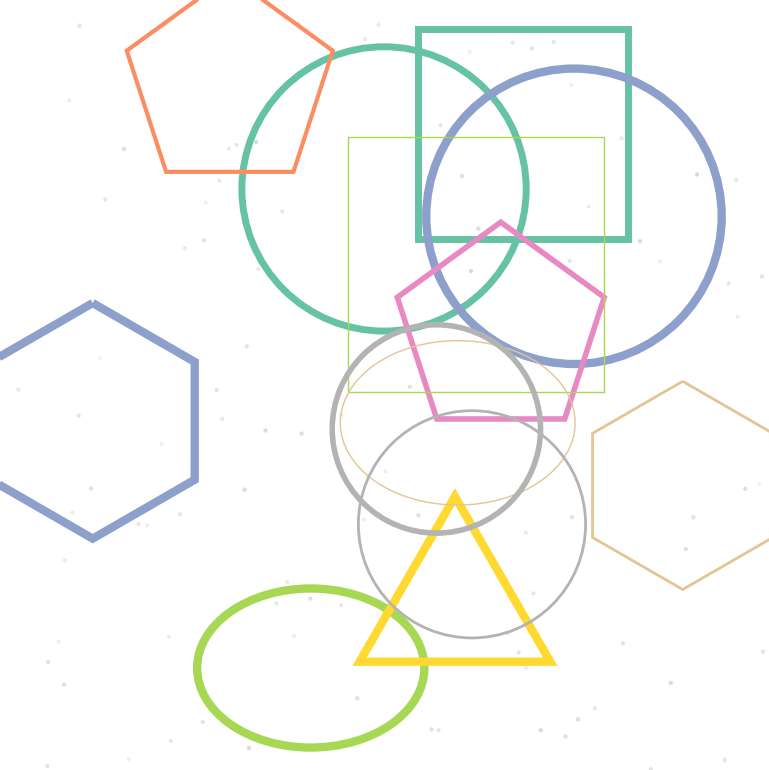[{"shape": "square", "thickness": 2.5, "radius": 0.68, "center": [0.679, 0.826]}, {"shape": "circle", "thickness": 2.5, "radius": 0.92, "center": [0.499, 0.755]}, {"shape": "pentagon", "thickness": 1.5, "radius": 0.7, "center": [0.298, 0.891]}, {"shape": "hexagon", "thickness": 3, "radius": 0.76, "center": [0.12, 0.453]}, {"shape": "circle", "thickness": 3, "radius": 0.96, "center": [0.745, 0.719]}, {"shape": "pentagon", "thickness": 2, "radius": 0.71, "center": [0.65, 0.57]}, {"shape": "square", "thickness": 0.5, "radius": 0.83, "center": [0.618, 0.657]}, {"shape": "oval", "thickness": 3, "radius": 0.74, "center": [0.404, 0.132]}, {"shape": "triangle", "thickness": 3, "radius": 0.71, "center": [0.591, 0.212]}, {"shape": "oval", "thickness": 0.5, "radius": 0.76, "center": [0.594, 0.451]}, {"shape": "hexagon", "thickness": 1, "radius": 0.68, "center": [0.887, 0.37]}, {"shape": "circle", "thickness": 1, "radius": 0.74, "center": [0.613, 0.319]}, {"shape": "circle", "thickness": 2, "radius": 0.68, "center": [0.567, 0.443]}]